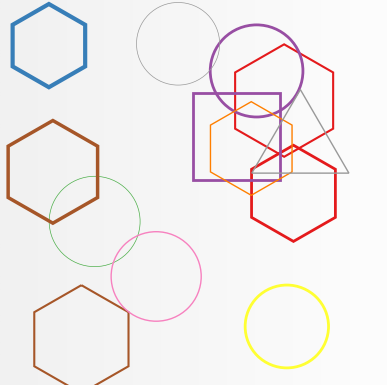[{"shape": "hexagon", "thickness": 2, "radius": 0.62, "center": [0.757, 0.498]}, {"shape": "hexagon", "thickness": 1.5, "radius": 0.73, "center": [0.733, 0.739]}, {"shape": "hexagon", "thickness": 3, "radius": 0.54, "center": [0.126, 0.881]}, {"shape": "circle", "thickness": 0.5, "radius": 0.59, "center": [0.244, 0.425]}, {"shape": "circle", "thickness": 2, "radius": 0.6, "center": [0.662, 0.816]}, {"shape": "square", "thickness": 2, "radius": 0.57, "center": [0.611, 0.646]}, {"shape": "hexagon", "thickness": 1, "radius": 0.61, "center": [0.648, 0.614]}, {"shape": "circle", "thickness": 2, "radius": 0.54, "center": [0.74, 0.152]}, {"shape": "hexagon", "thickness": 2.5, "radius": 0.67, "center": [0.136, 0.554]}, {"shape": "hexagon", "thickness": 1.5, "radius": 0.7, "center": [0.21, 0.119]}, {"shape": "circle", "thickness": 1, "radius": 0.58, "center": [0.403, 0.282]}, {"shape": "circle", "thickness": 0.5, "radius": 0.54, "center": [0.46, 0.886]}, {"shape": "triangle", "thickness": 1, "radius": 0.72, "center": [0.775, 0.623]}]